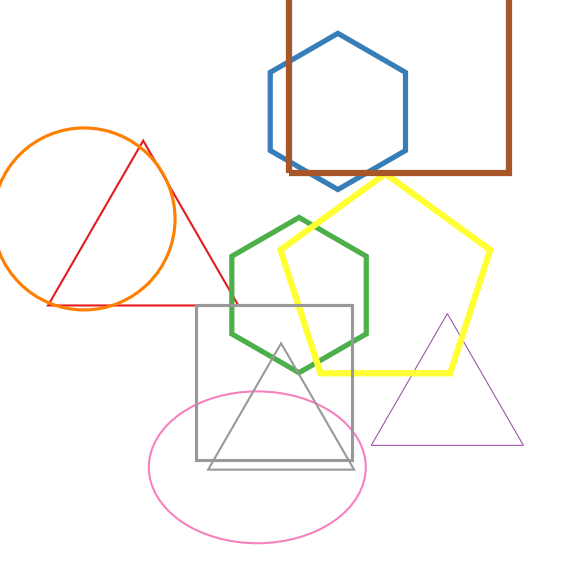[{"shape": "triangle", "thickness": 1, "radius": 0.95, "center": [0.248, 0.565]}, {"shape": "hexagon", "thickness": 2.5, "radius": 0.68, "center": [0.585, 0.806]}, {"shape": "hexagon", "thickness": 2.5, "radius": 0.67, "center": [0.518, 0.488]}, {"shape": "triangle", "thickness": 0.5, "radius": 0.76, "center": [0.775, 0.304]}, {"shape": "circle", "thickness": 1.5, "radius": 0.79, "center": [0.146, 0.62]}, {"shape": "pentagon", "thickness": 3, "radius": 0.95, "center": [0.667, 0.507]}, {"shape": "square", "thickness": 3, "radius": 0.95, "center": [0.691, 0.89]}, {"shape": "oval", "thickness": 1, "radius": 0.94, "center": [0.446, 0.19]}, {"shape": "triangle", "thickness": 1, "radius": 0.73, "center": [0.487, 0.259]}, {"shape": "square", "thickness": 1.5, "radius": 0.67, "center": [0.475, 0.337]}]